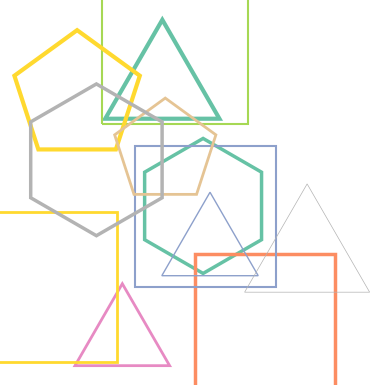[{"shape": "hexagon", "thickness": 2.5, "radius": 0.88, "center": [0.528, 0.465]}, {"shape": "triangle", "thickness": 3, "radius": 0.86, "center": [0.422, 0.777]}, {"shape": "square", "thickness": 2.5, "radius": 0.91, "center": [0.688, 0.16]}, {"shape": "triangle", "thickness": 1, "radius": 0.72, "center": [0.545, 0.356]}, {"shape": "square", "thickness": 1.5, "radius": 0.92, "center": [0.534, 0.437]}, {"shape": "triangle", "thickness": 2, "radius": 0.71, "center": [0.318, 0.121]}, {"shape": "square", "thickness": 1.5, "radius": 0.95, "center": [0.454, 0.868]}, {"shape": "square", "thickness": 2, "radius": 0.98, "center": [0.108, 0.254]}, {"shape": "pentagon", "thickness": 3, "radius": 0.86, "center": [0.2, 0.75]}, {"shape": "pentagon", "thickness": 2, "radius": 0.69, "center": [0.429, 0.607]}, {"shape": "triangle", "thickness": 0.5, "radius": 0.94, "center": [0.798, 0.335]}, {"shape": "hexagon", "thickness": 2.5, "radius": 0.99, "center": [0.25, 0.585]}]